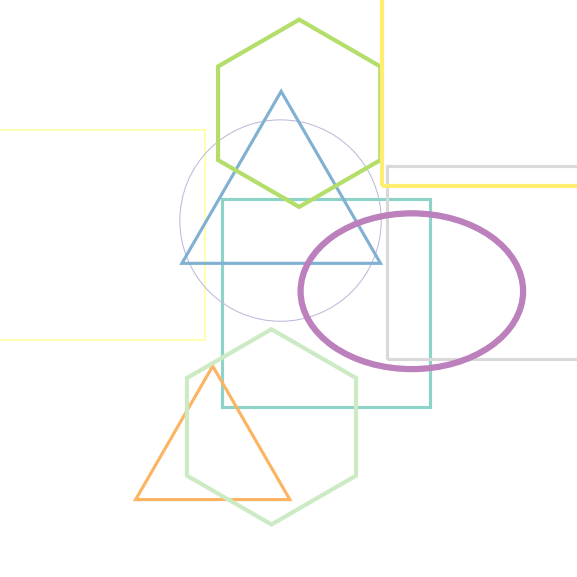[{"shape": "square", "thickness": 1.5, "radius": 0.9, "center": [0.565, 0.475]}, {"shape": "square", "thickness": 1, "radius": 0.91, "center": [0.173, 0.592]}, {"shape": "circle", "thickness": 0.5, "radius": 0.87, "center": [0.486, 0.617]}, {"shape": "triangle", "thickness": 1.5, "radius": 0.99, "center": [0.487, 0.642]}, {"shape": "triangle", "thickness": 1.5, "radius": 0.77, "center": [0.368, 0.211]}, {"shape": "hexagon", "thickness": 2, "radius": 0.81, "center": [0.518, 0.803]}, {"shape": "square", "thickness": 1.5, "radius": 0.84, "center": [0.837, 0.544]}, {"shape": "oval", "thickness": 3, "radius": 0.96, "center": [0.713, 0.495]}, {"shape": "hexagon", "thickness": 2, "radius": 0.85, "center": [0.47, 0.26]}, {"shape": "square", "thickness": 2, "radius": 0.87, "center": [0.834, 0.852]}]